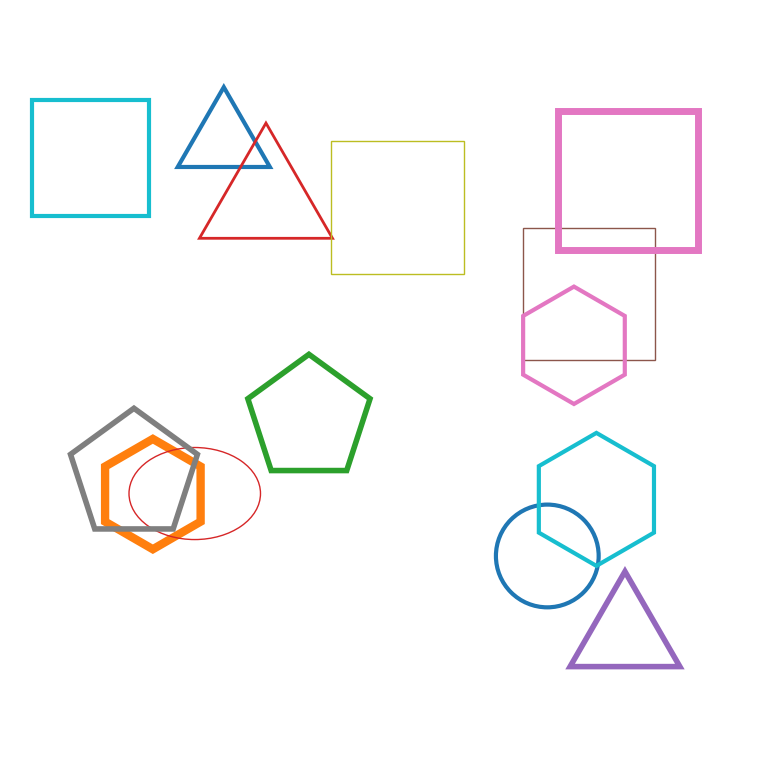[{"shape": "circle", "thickness": 1.5, "radius": 0.33, "center": [0.711, 0.278]}, {"shape": "triangle", "thickness": 1.5, "radius": 0.35, "center": [0.291, 0.818]}, {"shape": "hexagon", "thickness": 3, "radius": 0.36, "center": [0.199, 0.358]}, {"shape": "pentagon", "thickness": 2, "radius": 0.42, "center": [0.401, 0.456]}, {"shape": "oval", "thickness": 0.5, "radius": 0.43, "center": [0.253, 0.359]}, {"shape": "triangle", "thickness": 1, "radius": 0.5, "center": [0.345, 0.74]}, {"shape": "triangle", "thickness": 2, "radius": 0.41, "center": [0.812, 0.175]}, {"shape": "square", "thickness": 0.5, "radius": 0.43, "center": [0.765, 0.618]}, {"shape": "hexagon", "thickness": 1.5, "radius": 0.38, "center": [0.745, 0.552]}, {"shape": "square", "thickness": 2.5, "radius": 0.45, "center": [0.816, 0.765]}, {"shape": "pentagon", "thickness": 2, "radius": 0.43, "center": [0.174, 0.383]}, {"shape": "square", "thickness": 0.5, "radius": 0.43, "center": [0.516, 0.731]}, {"shape": "hexagon", "thickness": 1.5, "radius": 0.43, "center": [0.775, 0.351]}, {"shape": "square", "thickness": 1.5, "radius": 0.38, "center": [0.118, 0.795]}]